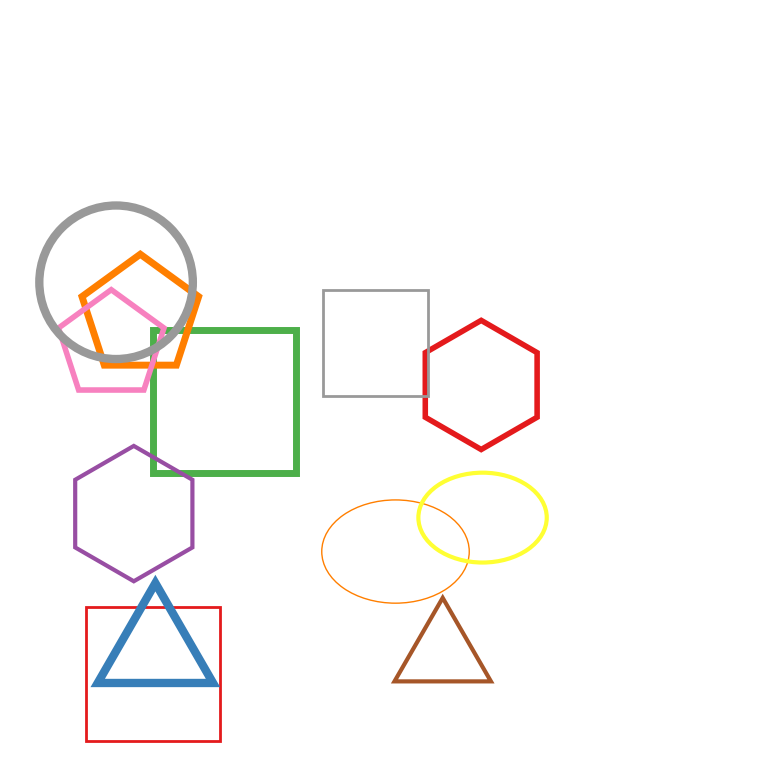[{"shape": "hexagon", "thickness": 2, "radius": 0.42, "center": [0.625, 0.5]}, {"shape": "square", "thickness": 1, "radius": 0.44, "center": [0.199, 0.125]}, {"shape": "triangle", "thickness": 3, "radius": 0.43, "center": [0.202, 0.156]}, {"shape": "square", "thickness": 2.5, "radius": 0.46, "center": [0.292, 0.479]}, {"shape": "hexagon", "thickness": 1.5, "radius": 0.44, "center": [0.174, 0.333]}, {"shape": "pentagon", "thickness": 2.5, "radius": 0.4, "center": [0.182, 0.59]}, {"shape": "oval", "thickness": 0.5, "radius": 0.48, "center": [0.514, 0.284]}, {"shape": "oval", "thickness": 1.5, "radius": 0.42, "center": [0.627, 0.328]}, {"shape": "triangle", "thickness": 1.5, "radius": 0.36, "center": [0.575, 0.151]}, {"shape": "pentagon", "thickness": 2, "radius": 0.36, "center": [0.144, 0.552]}, {"shape": "circle", "thickness": 3, "radius": 0.5, "center": [0.151, 0.633]}, {"shape": "square", "thickness": 1, "radius": 0.34, "center": [0.488, 0.555]}]